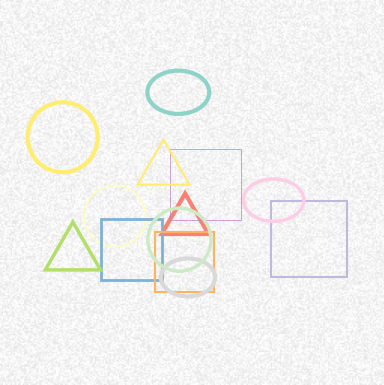[{"shape": "oval", "thickness": 3, "radius": 0.4, "center": [0.463, 0.76]}, {"shape": "circle", "thickness": 1, "radius": 0.4, "center": [0.298, 0.438]}, {"shape": "square", "thickness": 1.5, "radius": 0.49, "center": [0.802, 0.378]}, {"shape": "triangle", "thickness": 3, "radius": 0.35, "center": [0.481, 0.427]}, {"shape": "square", "thickness": 2, "radius": 0.4, "center": [0.34, 0.352]}, {"shape": "square", "thickness": 1.5, "radius": 0.39, "center": [0.479, 0.319]}, {"shape": "triangle", "thickness": 2.5, "radius": 0.41, "center": [0.189, 0.34]}, {"shape": "oval", "thickness": 2.5, "radius": 0.39, "center": [0.711, 0.48]}, {"shape": "oval", "thickness": 3, "radius": 0.35, "center": [0.488, 0.279]}, {"shape": "square", "thickness": 0.5, "radius": 0.46, "center": [0.534, 0.521]}, {"shape": "circle", "thickness": 2.5, "radius": 0.41, "center": [0.466, 0.377]}, {"shape": "circle", "thickness": 3, "radius": 0.46, "center": [0.163, 0.644]}, {"shape": "triangle", "thickness": 1.5, "radius": 0.39, "center": [0.425, 0.559]}]